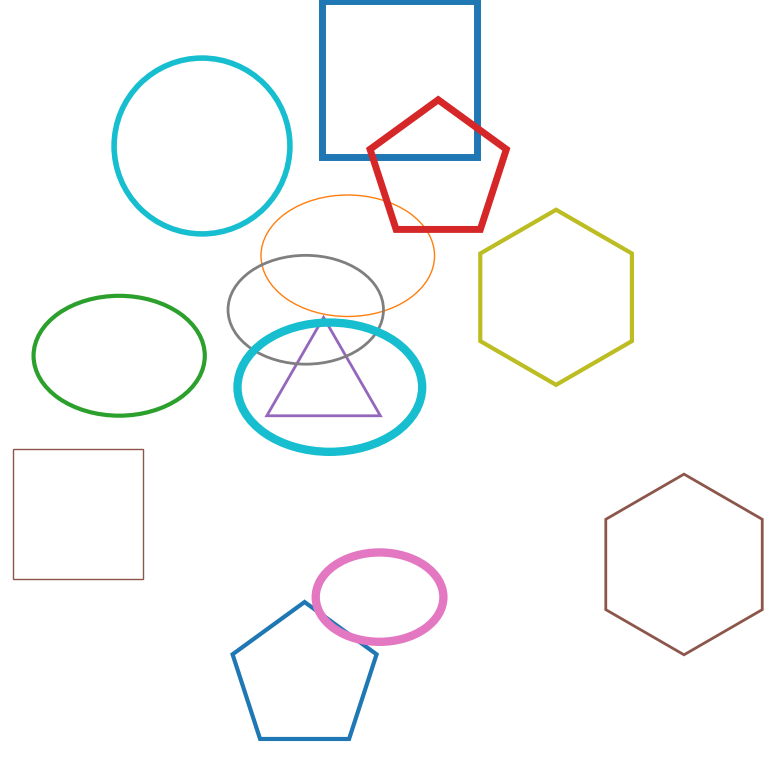[{"shape": "pentagon", "thickness": 1.5, "radius": 0.49, "center": [0.396, 0.12]}, {"shape": "square", "thickness": 2.5, "radius": 0.51, "center": [0.519, 0.897]}, {"shape": "oval", "thickness": 0.5, "radius": 0.56, "center": [0.452, 0.668]}, {"shape": "oval", "thickness": 1.5, "radius": 0.56, "center": [0.155, 0.538]}, {"shape": "pentagon", "thickness": 2.5, "radius": 0.47, "center": [0.569, 0.777]}, {"shape": "triangle", "thickness": 1, "radius": 0.43, "center": [0.42, 0.503]}, {"shape": "square", "thickness": 0.5, "radius": 0.42, "center": [0.102, 0.332]}, {"shape": "hexagon", "thickness": 1, "radius": 0.59, "center": [0.888, 0.267]}, {"shape": "oval", "thickness": 3, "radius": 0.41, "center": [0.493, 0.224]}, {"shape": "oval", "thickness": 1, "radius": 0.5, "center": [0.397, 0.598]}, {"shape": "hexagon", "thickness": 1.5, "radius": 0.57, "center": [0.722, 0.614]}, {"shape": "circle", "thickness": 2, "radius": 0.57, "center": [0.262, 0.81]}, {"shape": "oval", "thickness": 3, "radius": 0.6, "center": [0.428, 0.497]}]